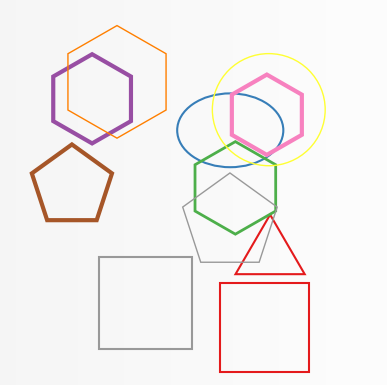[{"shape": "square", "thickness": 1.5, "radius": 0.57, "center": [0.682, 0.149]}, {"shape": "triangle", "thickness": 1.5, "radius": 0.52, "center": [0.697, 0.339]}, {"shape": "oval", "thickness": 1.5, "radius": 0.68, "center": [0.594, 0.662]}, {"shape": "hexagon", "thickness": 2, "radius": 0.6, "center": [0.607, 0.512]}, {"shape": "hexagon", "thickness": 3, "radius": 0.58, "center": [0.238, 0.743]}, {"shape": "hexagon", "thickness": 1, "radius": 0.73, "center": [0.302, 0.787]}, {"shape": "circle", "thickness": 1, "radius": 0.73, "center": [0.694, 0.715]}, {"shape": "pentagon", "thickness": 3, "radius": 0.54, "center": [0.186, 0.516]}, {"shape": "hexagon", "thickness": 3, "radius": 0.52, "center": [0.689, 0.702]}, {"shape": "pentagon", "thickness": 1, "radius": 0.64, "center": [0.593, 0.423]}, {"shape": "square", "thickness": 1.5, "radius": 0.6, "center": [0.377, 0.213]}]